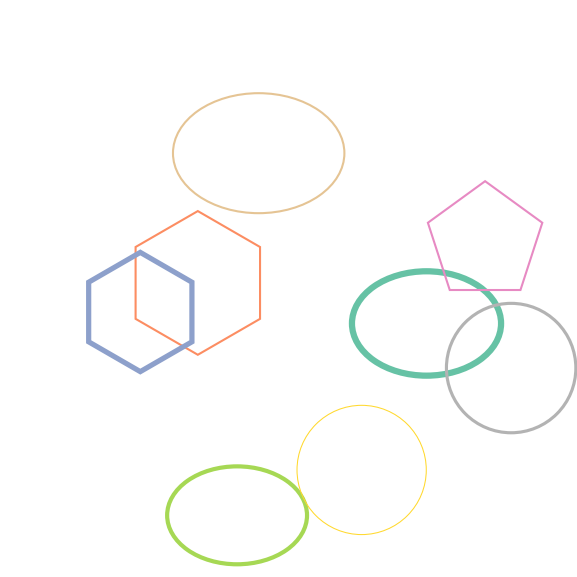[{"shape": "oval", "thickness": 3, "radius": 0.65, "center": [0.739, 0.439]}, {"shape": "hexagon", "thickness": 1, "radius": 0.62, "center": [0.343, 0.509]}, {"shape": "hexagon", "thickness": 2.5, "radius": 0.52, "center": [0.243, 0.459]}, {"shape": "pentagon", "thickness": 1, "radius": 0.52, "center": [0.84, 0.581]}, {"shape": "oval", "thickness": 2, "radius": 0.61, "center": [0.411, 0.107]}, {"shape": "circle", "thickness": 0.5, "radius": 0.56, "center": [0.626, 0.185]}, {"shape": "oval", "thickness": 1, "radius": 0.74, "center": [0.448, 0.734]}, {"shape": "circle", "thickness": 1.5, "radius": 0.56, "center": [0.885, 0.362]}]